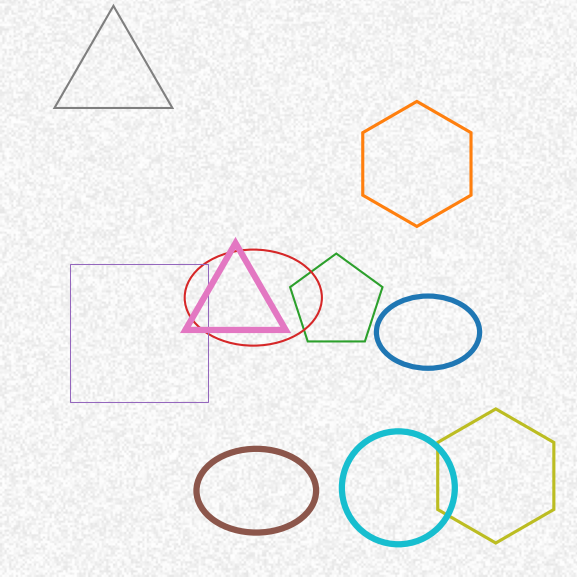[{"shape": "oval", "thickness": 2.5, "radius": 0.45, "center": [0.741, 0.424]}, {"shape": "hexagon", "thickness": 1.5, "radius": 0.54, "center": [0.722, 0.715]}, {"shape": "pentagon", "thickness": 1, "radius": 0.42, "center": [0.582, 0.476]}, {"shape": "oval", "thickness": 1, "radius": 0.59, "center": [0.439, 0.484]}, {"shape": "square", "thickness": 0.5, "radius": 0.6, "center": [0.241, 0.423]}, {"shape": "oval", "thickness": 3, "radius": 0.52, "center": [0.444, 0.149]}, {"shape": "triangle", "thickness": 3, "radius": 0.5, "center": [0.408, 0.478]}, {"shape": "triangle", "thickness": 1, "radius": 0.59, "center": [0.196, 0.871]}, {"shape": "hexagon", "thickness": 1.5, "radius": 0.58, "center": [0.858, 0.175]}, {"shape": "circle", "thickness": 3, "radius": 0.49, "center": [0.69, 0.154]}]